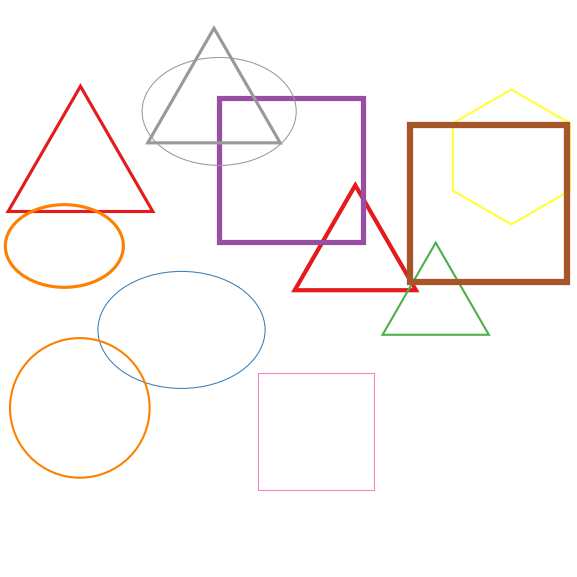[{"shape": "triangle", "thickness": 2, "radius": 0.61, "center": [0.615, 0.557]}, {"shape": "triangle", "thickness": 1.5, "radius": 0.72, "center": [0.139, 0.705]}, {"shape": "oval", "thickness": 0.5, "radius": 0.72, "center": [0.314, 0.428]}, {"shape": "triangle", "thickness": 1, "radius": 0.53, "center": [0.754, 0.473]}, {"shape": "square", "thickness": 2.5, "radius": 0.62, "center": [0.504, 0.705]}, {"shape": "oval", "thickness": 1.5, "radius": 0.51, "center": [0.111, 0.573]}, {"shape": "circle", "thickness": 1, "radius": 0.6, "center": [0.138, 0.293]}, {"shape": "hexagon", "thickness": 1, "radius": 0.58, "center": [0.885, 0.727]}, {"shape": "square", "thickness": 3, "radius": 0.68, "center": [0.846, 0.647]}, {"shape": "square", "thickness": 0.5, "radius": 0.5, "center": [0.548, 0.252]}, {"shape": "oval", "thickness": 0.5, "radius": 0.67, "center": [0.379, 0.806]}, {"shape": "triangle", "thickness": 1.5, "radius": 0.66, "center": [0.371, 0.818]}]